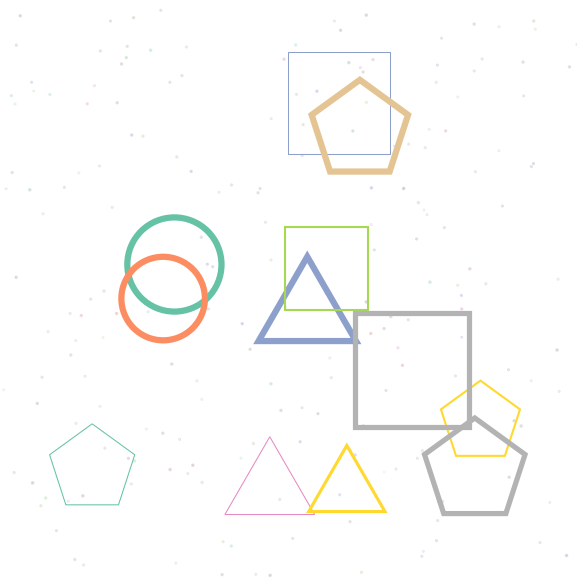[{"shape": "pentagon", "thickness": 0.5, "radius": 0.39, "center": [0.16, 0.188]}, {"shape": "circle", "thickness": 3, "radius": 0.41, "center": [0.302, 0.541]}, {"shape": "circle", "thickness": 3, "radius": 0.36, "center": [0.283, 0.482]}, {"shape": "triangle", "thickness": 3, "radius": 0.49, "center": [0.532, 0.457]}, {"shape": "square", "thickness": 0.5, "radius": 0.44, "center": [0.587, 0.821]}, {"shape": "triangle", "thickness": 0.5, "radius": 0.45, "center": [0.467, 0.153]}, {"shape": "square", "thickness": 1, "radius": 0.36, "center": [0.566, 0.534]}, {"shape": "triangle", "thickness": 1.5, "radius": 0.38, "center": [0.601, 0.151]}, {"shape": "pentagon", "thickness": 1, "radius": 0.36, "center": [0.832, 0.268]}, {"shape": "pentagon", "thickness": 3, "radius": 0.44, "center": [0.623, 0.773]}, {"shape": "square", "thickness": 2.5, "radius": 0.49, "center": [0.713, 0.359]}, {"shape": "pentagon", "thickness": 2.5, "radius": 0.46, "center": [0.822, 0.184]}]